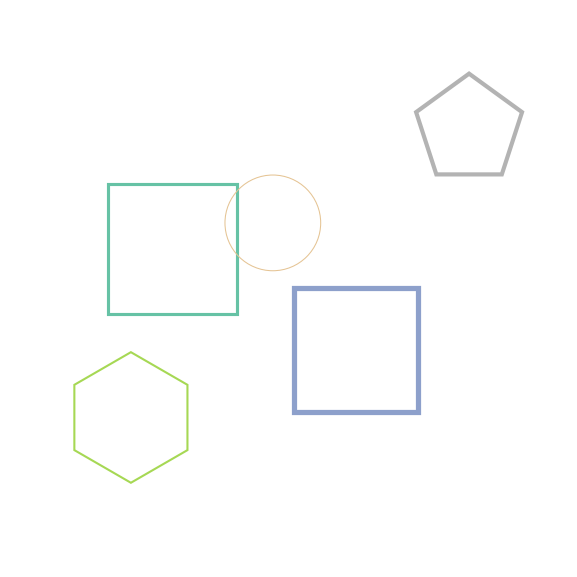[{"shape": "square", "thickness": 1.5, "radius": 0.56, "center": [0.299, 0.567]}, {"shape": "square", "thickness": 2.5, "radius": 0.54, "center": [0.616, 0.392]}, {"shape": "hexagon", "thickness": 1, "radius": 0.57, "center": [0.227, 0.276]}, {"shape": "circle", "thickness": 0.5, "radius": 0.41, "center": [0.472, 0.613]}, {"shape": "pentagon", "thickness": 2, "radius": 0.48, "center": [0.812, 0.775]}]